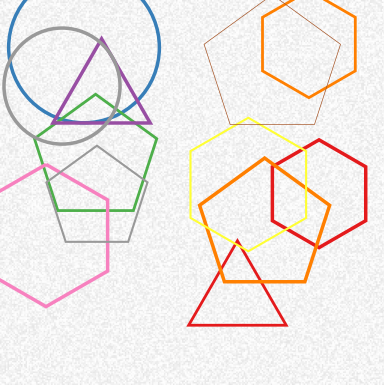[{"shape": "hexagon", "thickness": 2.5, "radius": 0.7, "center": [0.829, 0.497]}, {"shape": "triangle", "thickness": 2, "radius": 0.73, "center": [0.617, 0.228]}, {"shape": "circle", "thickness": 2.5, "radius": 0.98, "center": [0.218, 0.877]}, {"shape": "pentagon", "thickness": 2, "radius": 0.84, "center": [0.248, 0.588]}, {"shape": "triangle", "thickness": 2.5, "radius": 0.73, "center": [0.264, 0.753]}, {"shape": "hexagon", "thickness": 2, "radius": 0.7, "center": [0.802, 0.885]}, {"shape": "pentagon", "thickness": 2.5, "radius": 0.89, "center": [0.687, 0.412]}, {"shape": "hexagon", "thickness": 1.5, "radius": 0.87, "center": [0.645, 0.521]}, {"shape": "pentagon", "thickness": 0.5, "radius": 0.93, "center": [0.707, 0.827]}, {"shape": "hexagon", "thickness": 2.5, "radius": 0.92, "center": [0.12, 0.388]}, {"shape": "pentagon", "thickness": 1.5, "radius": 0.69, "center": [0.252, 0.484]}, {"shape": "circle", "thickness": 2.5, "radius": 0.75, "center": [0.161, 0.776]}]